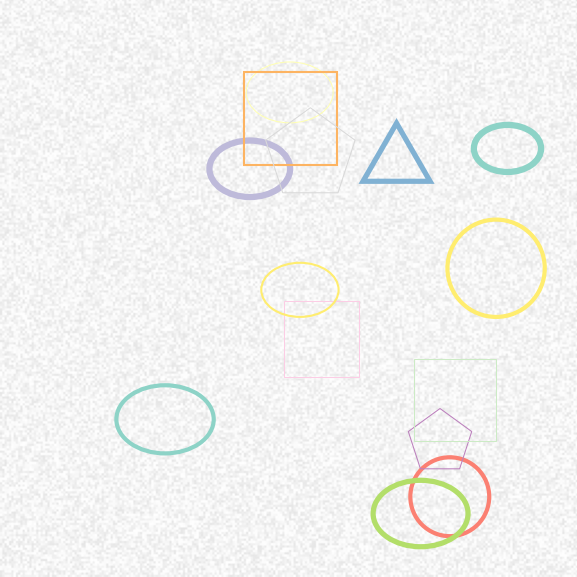[{"shape": "oval", "thickness": 3, "radius": 0.29, "center": [0.879, 0.742]}, {"shape": "oval", "thickness": 2, "radius": 0.42, "center": [0.286, 0.273]}, {"shape": "oval", "thickness": 0.5, "radius": 0.38, "center": [0.502, 0.839]}, {"shape": "oval", "thickness": 3, "radius": 0.35, "center": [0.433, 0.707]}, {"shape": "circle", "thickness": 2, "radius": 0.34, "center": [0.779, 0.139]}, {"shape": "triangle", "thickness": 2.5, "radius": 0.34, "center": [0.687, 0.719]}, {"shape": "square", "thickness": 1, "radius": 0.4, "center": [0.504, 0.794]}, {"shape": "oval", "thickness": 2.5, "radius": 0.41, "center": [0.728, 0.11]}, {"shape": "square", "thickness": 0.5, "radius": 0.33, "center": [0.557, 0.412]}, {"shape": "pentagon", "thickness": 0.5, "radius": 0.41, "center": [0.537, 0.731]}, {"shape": "pentagon", "thickness": 0.5, "radius": 0.29, "center": [0.762, 0.234]}, {"shape": "square", "thickness": 0.5, "radius": 0.36, "center": [0.788, 0.306]}, {"shape": "oval", "thickness": 1, "radius": 0.33, "center": [0.519, 0.497]}, {"shape": "circle", "thickness": 2, "radius": 0.42, "center": [0.859, 0.535]}]